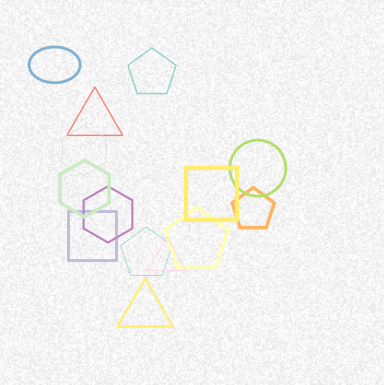[{"shape": "pentagon", "thickness": 1, "radius": 0.33, "center": [0.395, 0.81]}, {"shape": "pentagon", "thickness": 0.5, "radius": 0.35, "center": [0.38, 0.341]}, {"shape": "pentagon", "thickness": 2.5, "radius": 0.43, "center": [0.511, 0.376]}, {"shape": "square", "thickness": 2, "radius": 0.32, "center": [0.239, 0.388]}, {"shape": "triangle", "thickness": 1, "radius": 0.42, "center": [0.246, 0.69]}, {"shape": "oval", "thickness": 2, "radius": 0.33, "center": [0.142, 0.832]}, {"shape": "pentagon", "thickness": 2.5, "radius": 0.29, "center": [0.658, 0.455]}, {"shape": "circle", "thickness": 2, "radius": 0.36, "center": [0.67, 0.563]}, {"shape": "triangle", "thickness": 0.5, "radius": 0.29, "center": [0.433, 0.326]}, {"shape": "hexagon", "thickness": 0.5, "radius": 0.32, "center": [0.219, 0.61]}, {"shape": "hexagon", "thickness": 1.5, "radius": 0.37, "center": [0.28, 0.443]}, {"shape": "hexagon", "thickness": 2.5, "radius": 0.37, "center": [0.22, 0.51]}, {"shape": "triangle", "thickness": 1.5, "radius": 0.42, "center": [0.377, 0.193]}, {"shape": "square", "thickness": 3, "radius": 0.33, "center": [0.549, 0.496]}]